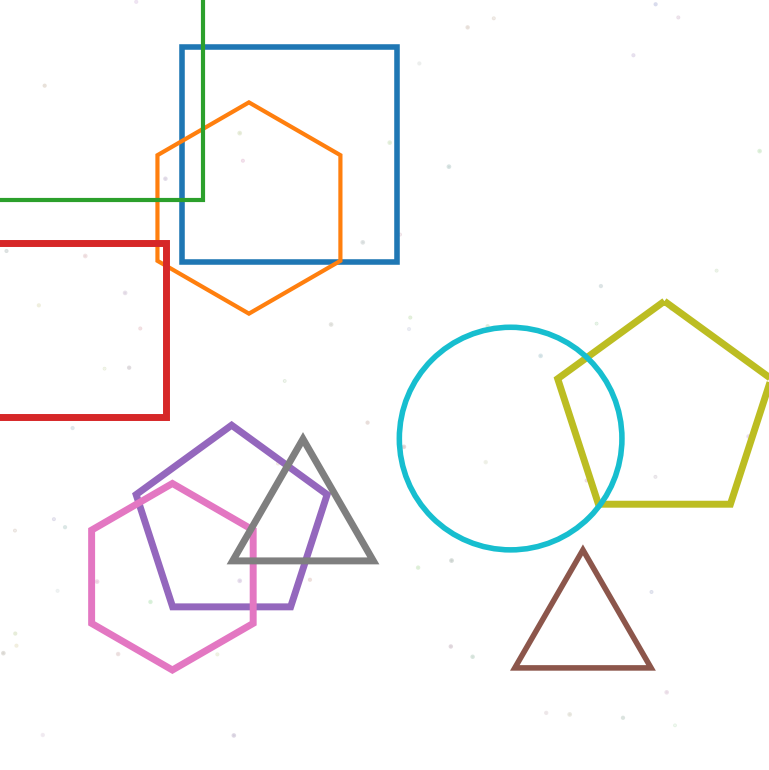[{"shape": "square", "thickness": 2, "radius": 0.7, "center": [0.375, 0.799]}, {"shape": "hexagon", "thickness": 1.5, "radius": 0.69, "center": [0.323, 0.73]}, {"shape": "square", "thickness": 1.5, "radius": 0.73, "center": [0.118, 0.887]}, {"shape": "square", "thickness": 2.5, "radius": 0.57, "center": [0.103, 0.571]}, {"shape": "pentagon", "thickness": 2.5, "radius": 0.65, "center": [0.301, 0.317]}, {"shape": "triangle", "thickness": 2, "radius": 0.51, "center": [0.757, 0.184]}, {"shape": "hexagon", "thickness": 2.5, "radius": 0.61, "center": [0.224, 0.251]}, {"shape": "triangle", "thickness": 2.5, "radius": 0.53, "center": [0.394, 0.324]}, {"shape": "pentagon", "thickness": 2.5, "radius": 0.73, "center": [0.863, 0.463]}, {"shape": "circle", "thickness": 2, "radius": 0.72, "center": [0.663, 0.43]}]